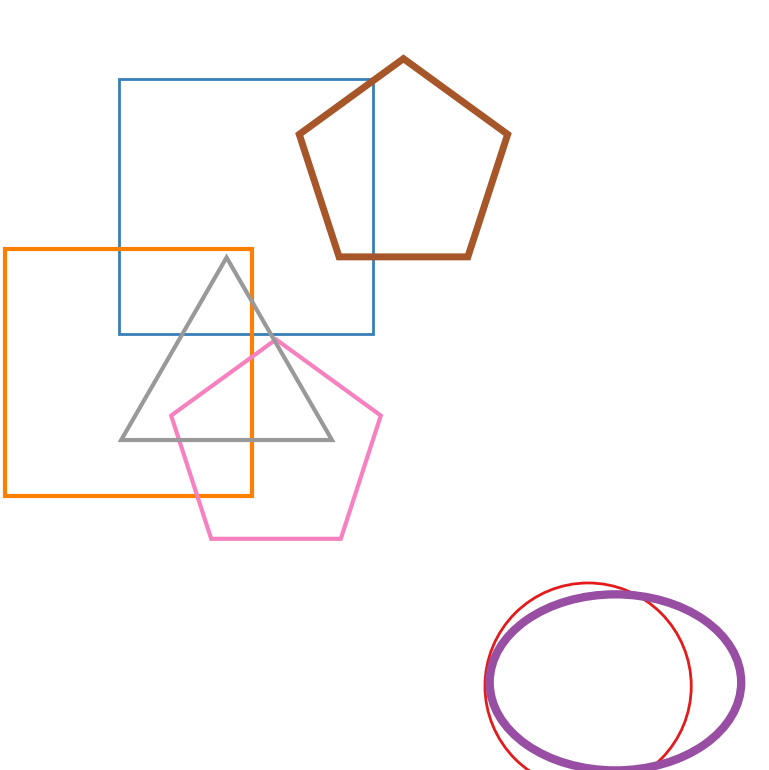[{"shape": "circle", "thickness": 1, "radius": 0.67, "center": [0.764, 0.109]}, {"shape": "square", "thickness": 1, "radius": 0.83, "center": [0.319, 0.732]}, {"shape": "oval", "thickness": 3, "radius": 0.82, "center": [0.799, 0.114]}, {"shape": "square", "thickness": 1.5, "radius": 0.8, "center": [0.167, 0.516]}, {"shape": "pentagon", "thickness": 2.5, "radius": 0.71, "center": [0.524, 0.782]}, {"shape": "pentagon", "thickness": 1.5, "radius": 0.72, "center": [0.358, 0.416]}, {"shape": "triangle", "thickness": 1.5, "radius": 0.79, "center": [0.294, 0.508]}]